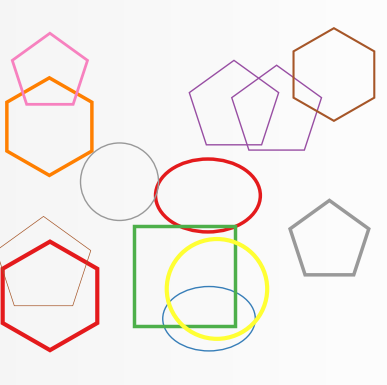[{"shape": "hexagon", "thickness": 3, "radius": 0.7, "center": [0.129, 0.231]}, {"shape": "oval", "thickness": 2.5, "radius": 0.68, "center": [0.537, 0.492]}, {"shape": "oval", "thickness": 1, "radius": 0.6, "center": [0.539, 0.172]}, {"shape": "square", "thickness": 2.5, "radius": 0.65, "center": [0.477, 0.284]}, {"shape": "pentagon", "thickness": 1, "radius": 0.61, "center": [0.714, 0.709]}, {"shape": "pentagon", "thickness": 1, "radius": 0.61, "center": [0.604, 0.722]}, {"shape": "hexagon", "thickness": 2.5, "radius": 0.63, "center": [0.127, 0.671]}, {"shape": "circle", "thickness": 3, "radius": 0.65, "center": [0.56, 0.25]}, {"shape": "pentagon", "thickness": 0.5, "radius": 0.64, "center": [0.112, 0.31]}, {"shape": "hexagon", "thickness": 1.5, "radius": 0.6, "center": [0.862, 0.806]}, {"shape": "pentagon", "thickness": 2, "radius": 0.51, "center": [0.129, 0.812]}, {"shape": "pentagon", "thickness": 2.5, "radius": 0.53, "center": [0.85, 0.373]}, {"shape": "circle", "thickness": 1, "radius": 0.5, "center": [0.308, 0.528]}]